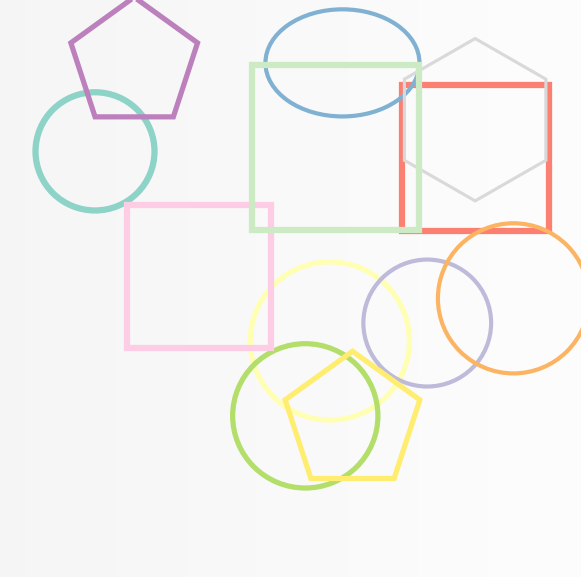[{"shape": "circle", "thickness": 3, "radius": 0.51, "center": [0.163, 0.737]}, {"shape": "circle", "thickness": 2.5, "radius": 0.68, "center": [0.567, 0.409]}, {"shape": "circle", "thickness": 2, "radius": 0.55, "center": [0.735, 0.44]}, {"shape": "square", "thickness": 3, "radius": 0.63, "center": [0.818, 0.725]}, {"shape": "oval", "thickness": 2, "radius": 0.66, "center": [0.589, 0.89]}, {"shape": "circle", "thickness": 2, "radius": 0.65, "center": [0.883, 0.483]}, {"shape": "circle", "thickness": 2.5, "radius": 0.62, "center": [0.525, 0.279]}, {"shape": "square", "thickness": 3, "radius": 0.62, "center": [0.342, 0.521]}, {"shape": "hexagon", "thickness": 1.5, "radius": 0.7, "center": [0.817, 0.792]}, {"shape": "pentagon", "thickness": 2.5, "radius": 0.57, "center": [0.231, 0.889]}, {"shape": "square", "thickness": 3, "radius": 0.72, "center": [0.577, 0.743]}, {"shape": "pentagon", "thickness": 2.5, "radius": 0.61, "center": [0.606, 0.269]}]